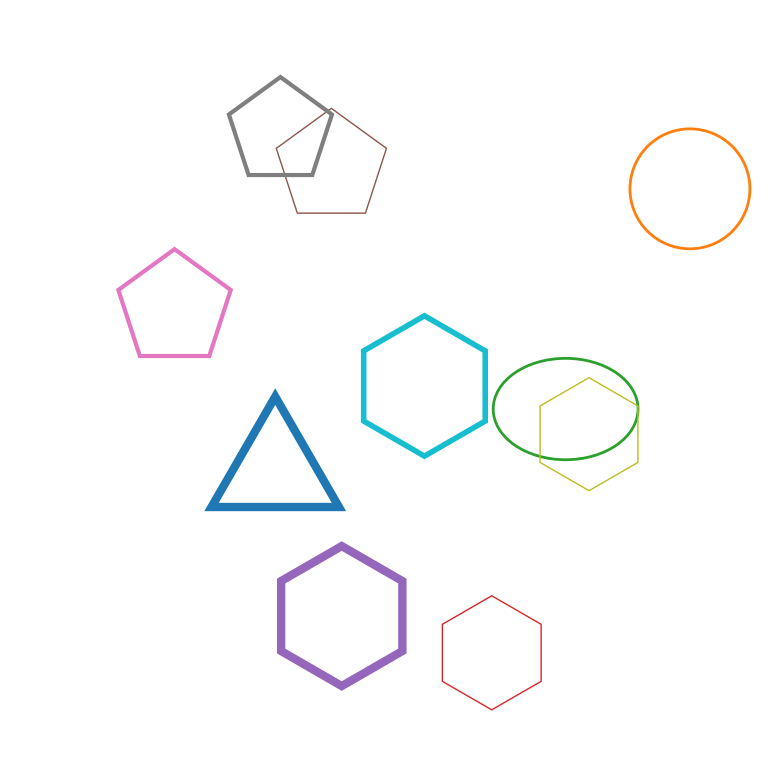[{"shape": "triangle", "thickness": 3, "radius": 0.48, "center": [0.357, 0.389]}, {"shape": "circle", "thickness": 1, "radius": 0.39, "center": [0.896, 0.755]}, {"shape": "oval", "thickness": 1, "radius": 0.47, "center": [0.735, 0.469]}, {"shape": "hexagon", "thickness": 0.5, "radius": 0.37, "center": [0.639, 0.152]}, {"shape": "hexagon", "thickness": 3, "radius": 0.45, "center": [0.444, 0.2]}, {"shape": "pentagon", "thickness": 0.5, "radius": 0.38, "center": [0.43, 0.784]}, {"shape": "pentagon", "thickness": 1.5, "radius": 0.38, "center": [0.227, 0.6]}, {"shape": "pentagon", "thickness": 1.5, "radius": 0.35, "center": [0.364, 0.83]}, {"shape": "hexagon", "thickness": 0.5, "radius": 0.37, "center": [0.765, 0.436]}, {"shape": "hexagon", "thickness": 2, "radius": 0.46, "center": [0.551, 0.499]}]